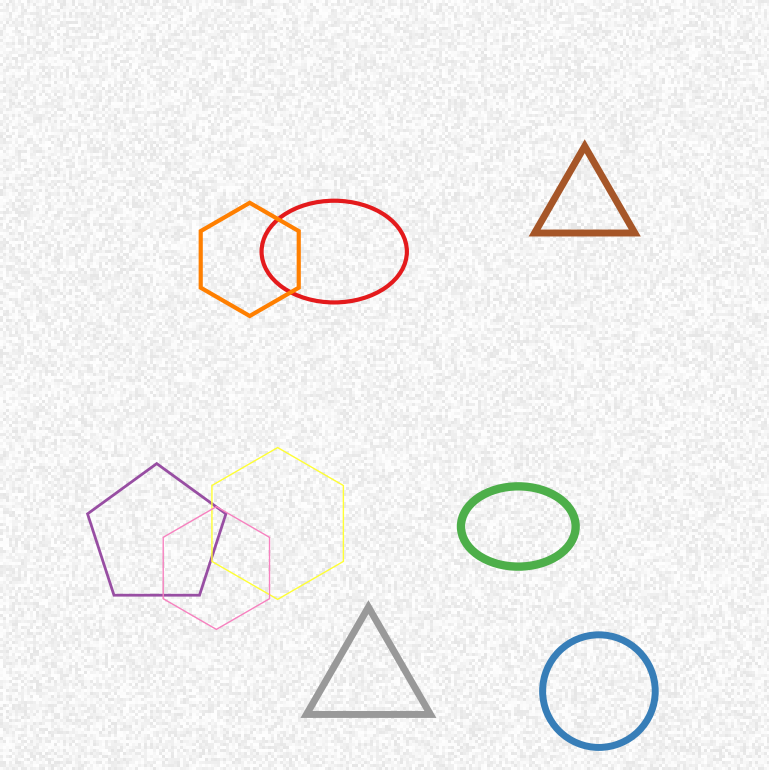[{"shape": "oval", "thickness": 1.5, "radius": 0.47, "center": [0.434, 0.673]}, {"shape": "circle", "thickness": 2.5, "radius": 0.37, "center": [0.778, 0.102]}, {"shape": "oval", "thickness": 3, "radius": 0.37, "center": [0.673, 0.316]}, {"shape": "pentagon", "thickness": 1, "radius": 0.47, "center": [0.204, 0.303]}, {"shape": "hexagon", "thickness": 1.5, "radius": 0.37, "center": [0.324, 0.663]}, {"shape": "hexagon", "thickness": 0.5, "radius": 0.49, "center": [0.361, 0.32]}, {"shape": "triangle", "thickness": 2.5, "radius": 0.38, "center": [0.759, 0.735]}, {"shape": "hexagon", "thickness": 0.5, "radius": 0.4, "center": [0.281, 0.262]}, {"shape": "triangle", "thickness": 2.5, "radius": 0.46, "center": [0.478, 0.119]}]